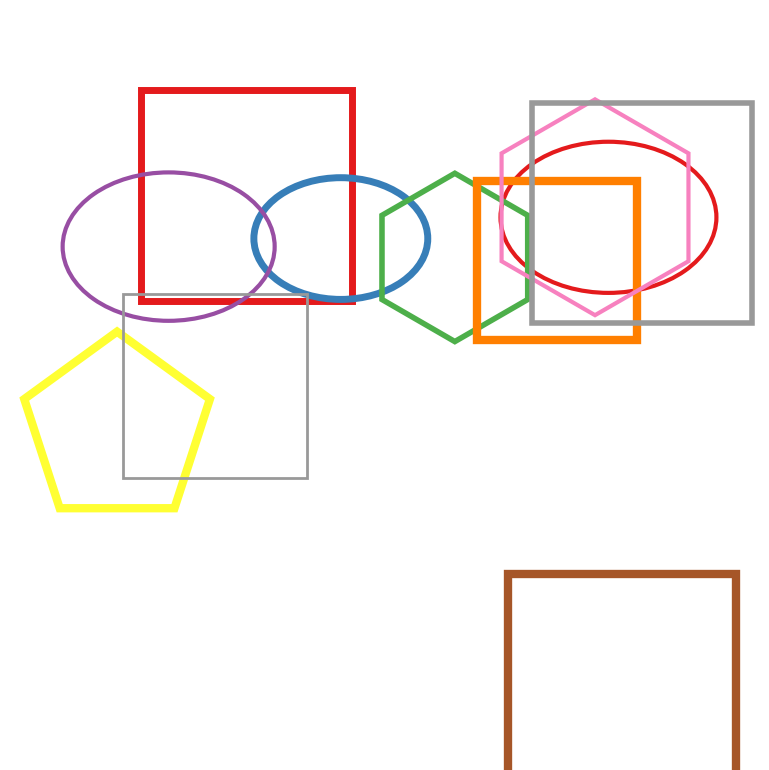[{"shape": "oval", "thickness": 1.5, "radius": 0.7, "center": [0.79, 0.718]}, {"shape": "square", "thickness": 2.5, "radius": 0.68, "center": [0.321, 0.746]}, {"shape": "oval", "thickness": 2.5, "radius": 0.56, "center": [0.443, 0.69]}, {"shape": "hexagon", "thickness": 2, "radius": 0.55, "center": [0.591, 0.666]}, {"shape": "oval", "thickness": 1.5, "radius": 0.69, "center": [0.219, 0.68]}, {"shape": "square", "thickness": 3, "radius": 0.52, "center": [0.723, 0.661]}, {"shape": "pentagon", "thickness": 3, "radius": 0.63, "center": [0.152, 0.443]}, {"shape": "square", "thickness": 3, "radius": 0.74, "center": [0.808, 0.106]}, {"shape": "hexagon", "thickness": 1.5, "radius": 0.7, "center": [0.773, 0.731]}, {"shape": "square", "thickness": 1, "radius": 0.6, "center": [0.279, 0.499]}, {"shape": "square", "thickness": 2, "radius": 0.71, "center": [0.834, 0.723]}]